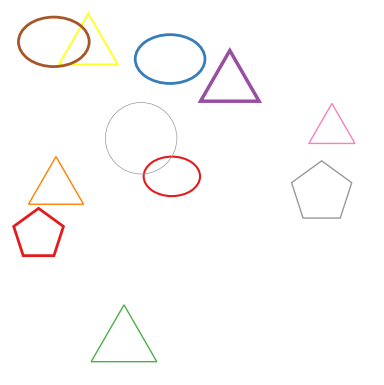[{"shape": "oval", "thickness": 1.5, "radius": 0.37, "center": [0.446, 0.542]}, {"shape": "pentagon", "thickness": 2, "radius": 0.34, "center": [0.1, 0.391]}, {"shape": "oval", "thickness": 2, "radius": 0.45, "center": [0.442, 0.847]}, {"shape": "triangle", "thickness": 1, "radius": 0.49, "center": [0.322, 0.11]}, {"shape": "triangle", "thickness": 2.5, "radius": 0.44, "center": [0.597, 0.781]}, {"shape": "triangle", "thickness": 1, "radius": 0.41, "center": [0.145, 0.511]}, {"shape": "triangle", "thickness": 1.5, "radius": 0.44, "center": [0.229, 0.877]}, {"shape": "oval", "thickness": 2, "radius": 0.46, "center": [0.14, 0.891]}, {"shape": "triangle", "thickness": 1, "radius": 0.35, "center": [0.862, 0.662]}, {"shape": "circle", "thickness": 0.5, "radius": 0.46, "center": [0.367, 0.641]}, {"shape": "pentagon", "thickness": 1, "radius": 0.41, "center": [0.835, 0.5]}]